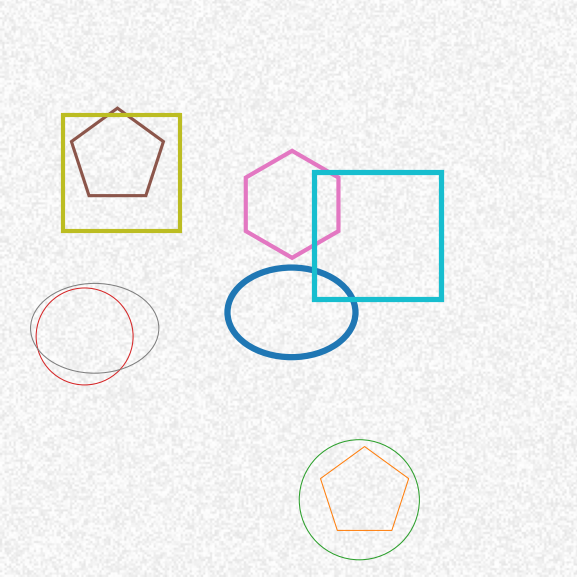[{"shape": "oval", "thickness": 3, "radius": 0.55, "center": [0.505, 0.458]}, {"shape": "pentagon", "thickness": 0.5, "radius": 0.4, "center": [0.631, 0.146]}, {"shape": "circle", "thickness": 0.5, "radius": 0.52, "center": [0.622, 0.134]}, {"shape": "circle", "thickness": 0.5, "radius": 0.42, "center": [0.147, 0.417]}, {"shape": "pentagon", "thickness": 1.5, "radius": 0.42, "center": [0.203, 0.728]}, {"shape": "hexagon", "thickness": 2, "radius": 0.46, "center": [0.506, 0.645]}, {"shape": "oval", "thickness": 0.5, "radius": 0.56, "center": [0.164, 0.431]}, {"shape": "square", "thickness": 2, "radius": 0.51, "center": [0.211, 0.7]}, {"shape": "square", "thickness": 2.5, "radius": 0.55, "center": [0.654, 0.591]}]